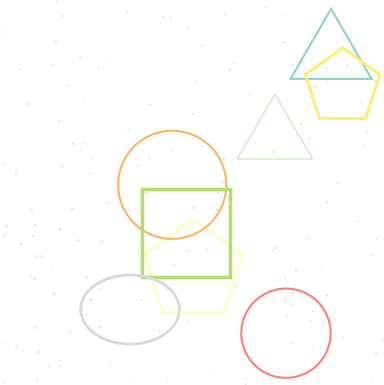[{"shape": "triangle", "thickness": 1.5, "radius": 0.61, "center": [0.86, 0.856]}, {"shape": "pentagon", "thickness": 1.5, "radius": 0.67, "center": [0.502, 0.296]}, {"shape": "circle", "thickness": 1.5, "radius": 0.58, "center": [0.743, 0.135]}, {"shape": "circle", "thickness": 1.5, "radius": 0.7, "center": [0.447, 0.52]}, {"shape": "square", "thickness": 2.5, "radius": 0.57, "center": [0.482, 0.396]}, {"shape": "oval", "thickness": 2, "radius": 0.64, "center": [0.338, 0.196]}, {"shape": "triangle", "thickness": 1, "radius": 0.57, "center": [0.714, 0.643]}, {"shape": "pentagon", "thickness": 2, "radius": 0.51, "center": [0.89, 0.775]}]